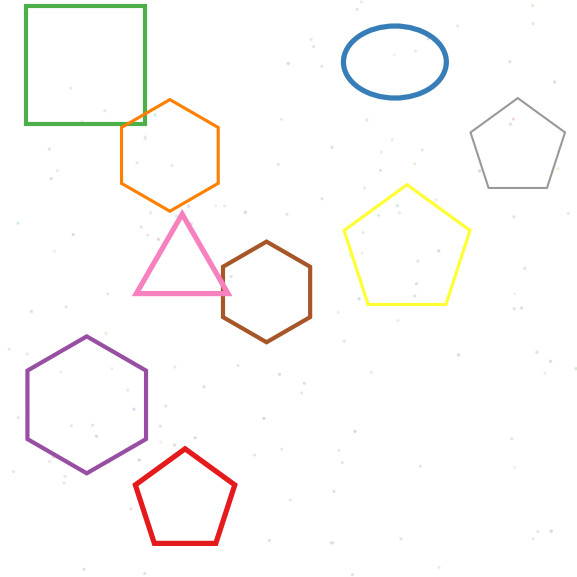[{"shape": "pentagon", "thickness": 2.5, "radius": 0.45, "center": [0.32, 0.131]}, {"shape": "oval", "thickness": 2.5, "radius": 0.45, "center": [0.684, 0.892]}, {"shape": "square", "thickness": 2, "radius": 0.51, "center": [0.148, 0.886]}, {"shape": "hexagon", "thickness": 2, "radius": 0.59, "center": [0.15, 0.298]}, {"shape": "hexagon", "thickness": 1.5, "radius": 0.48, "center": [0.294, 0.73]}, {"shape": "pentagon", "thickness": 1.5, "radius": 0.57, "center": [0.705, 0.565]}, {"shape": "hexagon", "thickness": 2, "radius": 0.44, "center": [0.462, 0.494]}, {"shape": "triangle", "thickness": 2.5, "radius": 0.46, "center": [0.315, 0.537]}, {"shape": "pentagon", "thickness": 1, "radius": 0.43, "center": [0.897, 0.743]}]